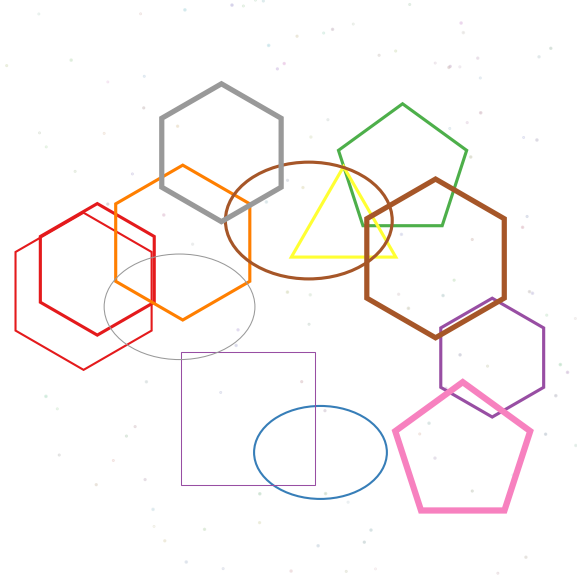[{"shape": "hexagon", "thickness": 1.5, "radius": 0.57, "center": [0.168, 0.533]}, {"shape": "hexagon", "thickness": 1, "radius": 0.68, "center": [0.145, 0.495]}, {"shape": "oval", "thickness": 1, "radius": 0.57, "center": [0.555, 0.216]}, {"shape": "pentagon", "thickness": 1.5, "radius": 0.58, "center": [0.697, 0.703]}, {"shape": "hexagon", "thickness": 1.5, "radius": 0.51, "center": [0.852, 0.38]}, {"shape": "square", "thickness": 0.5, "radius": 0.58, "center": [0.43, 0.274]}, {"shape": "hexagon", "thickness": 1.5, "radius": 0.67, "center": [0.316, 0.579]}, {"shape": "triangle", "thickness": 1.5, "radius": 0.52, "center": [0.595, 0.606]}, {"shape": "oval", "thickness": 1.5, "radius": 0.72, "center": [0.535, 0.617]}, {"shape": "hexagon", "thickness": 2.5, "radius": 0.69, "center": [0.754, 0.552]}, {"shape": "pentagon", "thickness": 3, "radius": 0.61, "center": [0.801, 0.215]}, {"shape": "oval", "thickness": 0.5, "radius": 0.65, "center": [0.311, 0.468]}, {"shape": "hexagon", "thickness": 2.5, "radius": 0.6, "center": [0.383, 0.735]}]